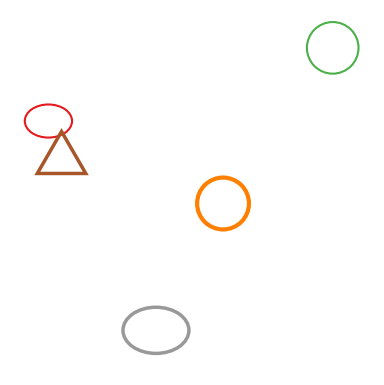[{"shape": "oval", "thickness": 1.5, "radius": 0.31, "center": [0.126, 0.686]}, {"shape": "circle", "thickness": 1.5, "radius": 0.34, "center": [0.864, 0.876]}, {"shape": "circle", "thickness": 3, "radius": 0.34, "center": [0.579, 0.471]}, {"shape": "triangle", "thickness": 2.5, "radius": 0.36, "center": [0.16, 0.586]}, {"shape": "oval", "thickness": 2.5, "radius": 0.43, "center": [0.405, 0.142]}]